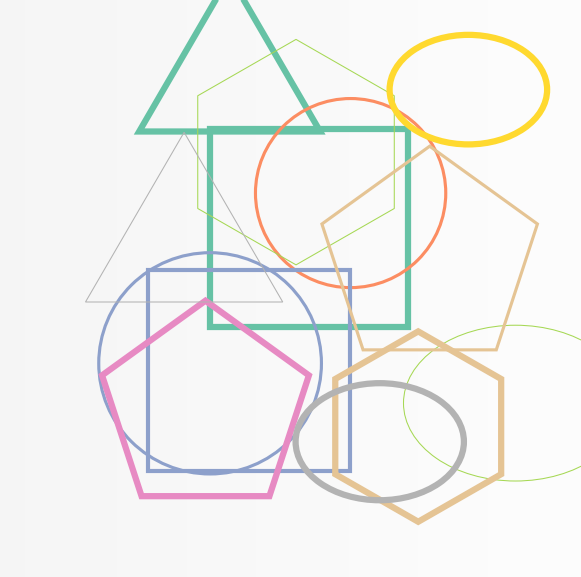[{"shape": "square", "thickness": 3, "radius": 0.85, "center": [0.531, 0.604]}, {"shape": "triangle", "thickness": 3, "radius": 0.9, "center": [0.395, 0.861]}, {"shape": "circle", "thickness": 1.5, "radius": 0.82, "center": [0.603, 0.665]}, {"shape": "circle", "thickness": 1.5, "radius": 0.96, "center": [0.361, 0.37]}, {"shape": "square", "thickness": 2, "radius": 0.87, "center": [0.428, 0.357]}, {"shape": "pentagon", "thickness": 3, "radius": 0.94, "center": [0.354, 0.291]}, {"shape": "hexagon", "thickness": 0.5, "radius": 0.98, "center": [0.509, 0.736]}, {"shape": "oval", "thickness": 0.5, "radius": 0.96, "center": [0.887, 0.301]}, {"shape": "oval", "thickness": 3, "radius": 0.68, "center": [0.806, 0.844]}, {"shape": "pentagon", "thickness": 1.5, "radius": 0.97, "center": [0.739, 0.551]}, {"shape": "hexagon", "thickness": 3, "radius": 0.82, "center": [0.72, 0.26]}, {"shape": "triangle", "thickness": 0.5, "radius": 0.98, "center": [0.317, 0.574]}, {"shape": "oval", "thickness": 3, "radius": 0.72, "center": [0.653, 0.234]}]